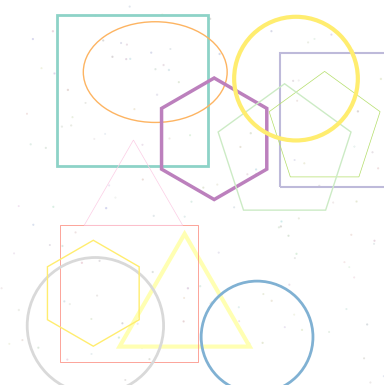[{"shape": "square", "thickness": 2, "radius": 0.98, "center": [0.344, 0.764]}, {"shape": "triangle", "thickness": 3, "radius": 0.98, "center": [0.48, 0.197]}, {"shape": "square", "thickness": 1.5, "radius": 0.87, "center": [0.9, 0.688]}, {"shape": "square", "thickness": 0.5, "radius": 0.89, "center": [0.335, 0.238]}, {"shape": "circle", "thickness": 2, "radius": 0.73, "center": [0.668, 0.125]}, {"shape": "oval", "thickness": 1, "radius": 0.93, "center": [0.403, 0.813]}, {"shape": "pentagon", "thickness": 0.5, "radius": 0.76, "center": [0.843, 0.663]}, {"shape": "triangle", "thickness": 0.5, "radius": 0.74, "center": [0.347, 0.489]}, {"shape": "circle", "thickness": 2, "radius": 0.89, "center": [0.248, 0.154]}, {"shape": "hexagon", "thickness": 2.5, "radius": 0.79, "center": [0.556, 0.64]}, {"shape": "pentagon", "thickness": 1, "radius": 0.91, "center": [0.739, 0.601]}, {"shape": "circle", "thickness": 3, "radius": 0.8, "center": [0.769, 0.796]}, {"shape": "hexagon", "thickness": 1, "radius": 0.69, "center": [0.242, 0.238]}]